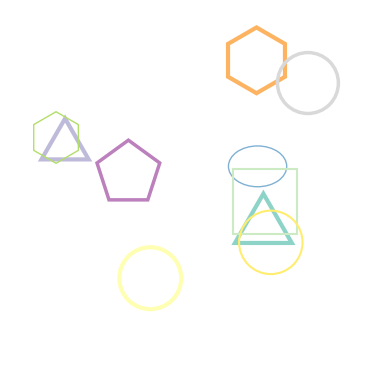[{"shape": "triangle", "thickness": 3, "radius": 0.43, "center": [0.684, 0.412]}, {"shape": "circle", "thickness": 3, "radius": 0.4, "center": [0.39, 0.277]}, {"shape": "triangle", "thickness": 3, "radius": 0.35, "center": [0.169, 0.621]}, {"shape": "oval", "thickness": 1, "radius": 0.38, "center": [0.669, 0.568]}, {"shape": "hexagon", "thickness": 3, "radius": 0.43, "center": [0.666, 0.843]}, {"shape": "hexagon", "thickness": 1, "radius": 0.33, "center": [0.146, 0.643]}, {"shape": "circle", "thickness": 2.5, "radius": 0.4, "center": [0.8, 0.784]}, {"shape": "pentagon", "thickness": 2.5, "radius": 0.43, "center": [0.333, 0.55]}, {"shape": "square", "thickness": 1.5, "radius": 0.42, "center": [0.689, 0.477]}, {"shape": "circle", "thickness": 1.5, "radius": 0.41, "center": [0.703, 0.371]}]